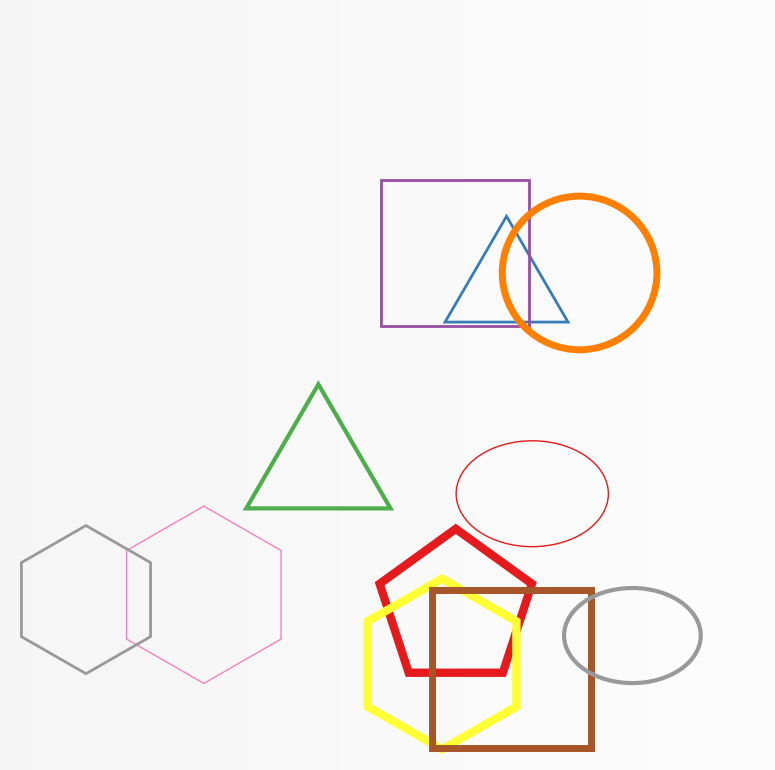[{"shape": "oval", "thickness": 0.5, "radius": 0.49, "center": [0.687, 0.359]}, {"shape": "pentagon", "thickness": 3, "radius": 0.52, "center": [0.588, 0.21]}, {"shape": "triangle", "thickness": 1, "radius": 0.46, "center": [0.654, 0.628]}, {"shape": "triangle", "thickness": 1.5, "radius": 0.54, "center": [0.411, 0.393]}, {"shape": "square", "thickness": 1, "radius": 0.48, "center": [0.587, 0.671]}, {"shape": "circle", "thickness": 2.5, "radius": 0.5, "center": [0.748, 0.646]}, {"shape": "hexagon", "thickness": 3, "radius": 0.55, "center": [0.57, 0.138]}, {"shape": "square", "thickness": 2.5, "radius": 0.51, "center": [0.66, 0.131]}, {"shape": "hexagon", "thickness": 0.5, "radius": 0.58, "center": [0.263, 0.228]}, {"shape": "oval", "thickness": 1.5, "radius": 0.44, "center": [0.816, 0.175]}, {"shape": "hexagon", "thickness": 1, "radius": 0.48, "center": [0.111, 0.221]}]